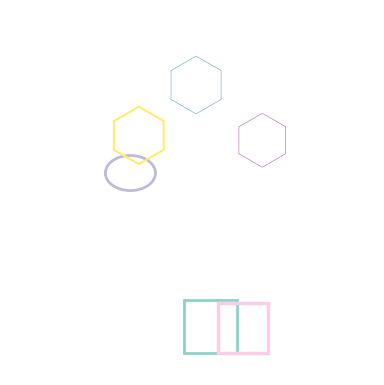[{"shape": "square", "thickness": 2, "radius": 0.35, "center": [0.547, 0.152]}, {"shape": "oval", "thickness": 2, "radius": 0.33, "center": [0.339, 0.551]}, {"shape": "hexagon", "thickness": 0.5, "radius": 0.38, "center": [0.509, 0.779]}, {"shape": "square", "thickness": 2.5, "radius": 0.32, "center": [0.632, 0.148]}, {"shape": "hexagon", "thickness": 0.5, "radius": 0.35, "center": [0.681, 0.636]}, {"shape": "hexagon", "thickness": 1.5, "radius": 0.37, "center": [0.36, 0.648]}]